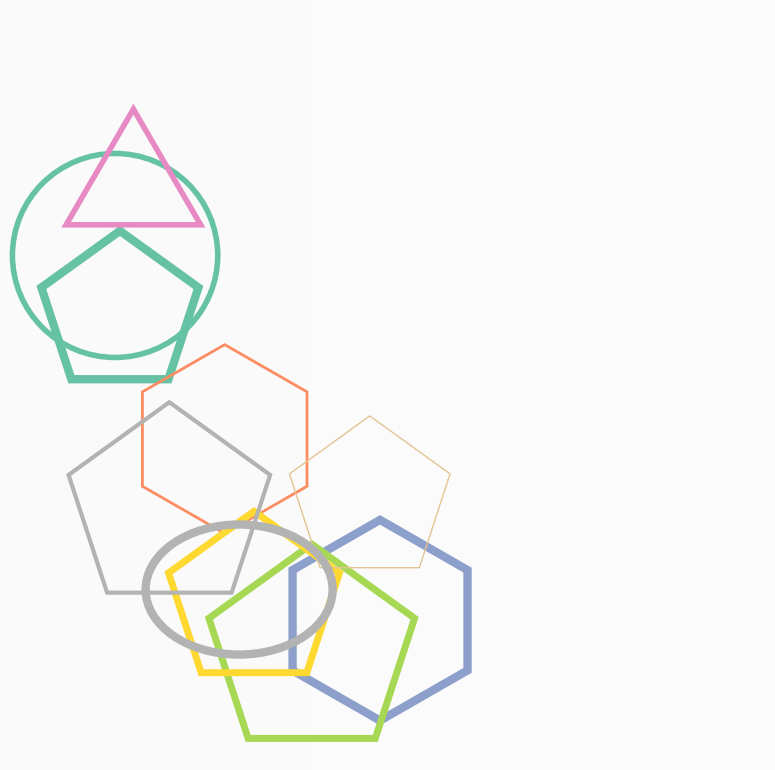[{"shape": "pentagon", "thickness": 3, "radius": 0.53, "center": [0.155, 0.594]}, {"shape": "circle", "thickness": 2, "radius": 0.66, "center": [0.148, 0.668]}, {"shape": "hexagon", "thickness": 1, "radius": 0.61, "center": [0.29, 0.43]}, {"shape": "hexagon", "thickness": 3, "radius": 0.65, "center": [0.49, 0.194]}, {"shape": "triangle", "thickness": 2, "radius": 0.5, "center": [0.172, 0.758]}, {"shape": "pentagon", "thickness": 2.5, "radius": 0.7, "center": [0.402, 0.154]}, {"shape": "pentagon", "thickness": 2.5, "radius": 0.58, "center": [0.328, 0.22]}, {"shape": "pentagon", "thickness": 0.5, "radius": 0.54, "center": [0.477, 0.351]}, {"shape": "pentagon", "thickness": 1.5, "radius": 0.68, "center": [0.219, 0.341]}, {"shape": "oval", "thickness": 3, "radius": 0.6, "center": [0.309, 0.234]}]